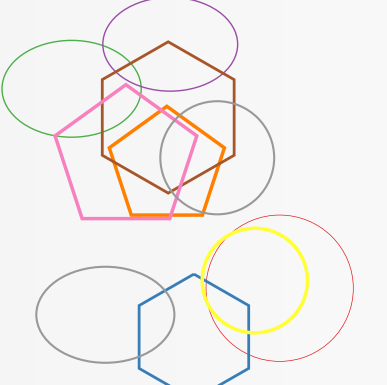[{"shape": "circle", "thickness": 0.5, "radius": 0.95, "center": [0.722, 0.251]}, {"shape": "hexagon", "thickness": 2, "radius": 0.82, "center": [0.5, 0.125]}, {"shape": "oval", "thickness": 1, "radius": 0.9, "center": [0.185, 0.769]}, {"shape": "oval", "thickness": 1, "radius": 0.87, "center": [0.439, 0.885]}, {"shape": "pentagon", "thickness": 2.5, "radius": 0.78, "center": [0.431, 0.568]}, {"shape": "circle", "thickness": 2.5, "radius": 0.68, "center": [0.658, 0.271]}, {"shape": "hexagon", "thickness": 2, "radius": 0.98, "center": [0.434, 0.695]}, {"shape": "pentagon", "thickness": 2.5, "radius": 0.96, "center": [0.325, 0.588]}, {"shape": "circle", "thickness": 1.5, "radius": 0.73, "center": [0.561, 0.59]}, {"shape": "oval", "thickness": 1.5, "radius": 0.89, "center": [0.272, 0.182]}]